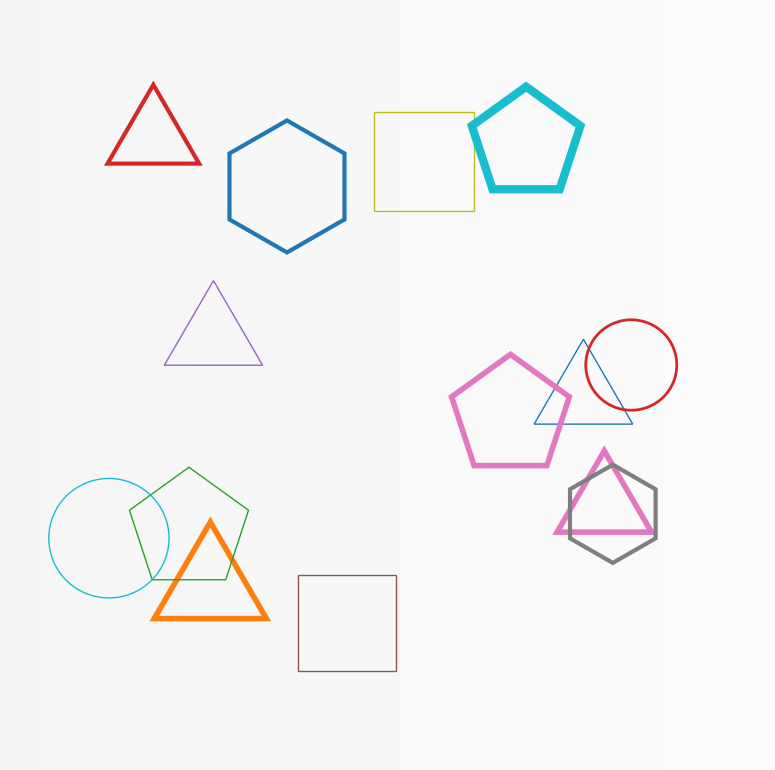[{"shape": "triangle", "thickness": 0.5, "radius": 0.37, "center": [0.753, 0.486]}, {"shape": "hexagon", "thickness": 1.5, "radius": 0.43, "center": [0.37, 0.758]}, {"shape": "triangle", "thickness": 2, "radius": 0.42, "center": [0.271, 0.238]}, {"shape": "pentagon", "thickness": 0.5, "radius": 0.4, "center": [0.244, 0.312]}, {"shape": "circle", "thickness": 1, "radius": 0.29, "center": [0.815, 0.526]}, {"shape": "triangle", "thickness": 1.5, "radius": 0.34, "center": [0.198, 0.822]}, {"shape": "triangle", "thickness": 0.5, "radius": 0.37, "center": [0.275, 0.562]}, {"shape": "square", "thickness": 0.5, "radius": 0.31, "center": [0.448, 0.191]}, {"shape": "triangle", "thickness": 2, "radius": 0.35, "center": [0.78, 0.344]}, {"shape": "pentagon", "thickness": 2, "radius": 0.4, "center": [0.659, 0.46]}, {"shape": "hexagon", "thickness": 1.5, "radius": 0.32, "center": [0.791, 0.333]}, {"shape": "square", "thickness": 0.5, "radius": 0.32, "center": [0.547, 0.791]}, {"shape": "pentagon", "thickness": 3, "radius": 0.37, "center": [0.679, 0.814]}, {"shape": "circle", "thickness": 0.5, "radius": 0.39, "center": [0.141, 0.301]}]